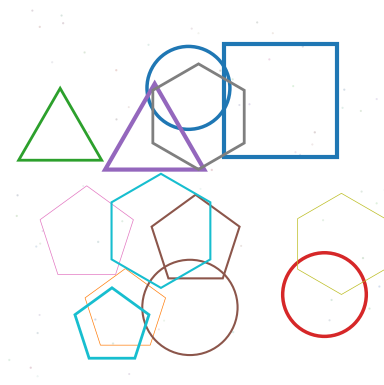[{"shape": "square", "thickness": 3, "radius": 0.73, "center": [0.729, 0.739]}, {"shape": "circle", "thickness": 2.5, "radius": 0.54, "center": [0.489, 0.772]}, {"shape": "pentagon", "thickness": 0.5, "radius": 0.55, "center": [0.325, 0.192]}, {"shape": "triangle", "thickness": 2, "radius": 0.62, "center": [0.156, 0.646]}, {"shape": "circle", "thickness": 2.5, "radius": 0.54, "center": [0.843, 0.235]}, {"shape": "triangle", "thickness": 3, "radius": 0.74, "center": [0.402, 0.634]}, {"shape": "pentagon", "thickness": 1.5, "radius": 0.6, "center": [0.508, 0.374]}, {"shape": "circle", "thickness": 1.5, "radius": 0.62, "center": [0.493, 0.201]}, {"shape": "pentagon", "thickness": 0.5, "radius": 0.64, "center": [0.225, 0.39]}, {"shape": "hexagon", "thickness": 2, "radius": 0.69, "center": [0.516, 0.697]}, {"shape": "hexagon", "thickness": 0.5, "radius": 0.66, "center": [0.887, 0.366]}, {"shape": "pentagon", "thickness": 2, "radius": 0.51, "center": [0.291, 0.151]}, {"shape": "hexagon", "thickness": 1.5, "radius": 0.74, "center": [0.418, 0.4]}]